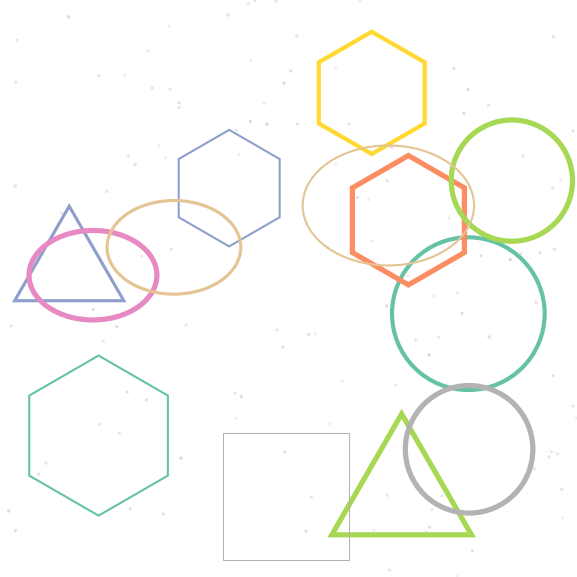[{"shape": "hexagon", "thickness": 1, "radius": 0.69, "center": [0.171, 0.245]}, {"shape": "circle", "thickness": 2, "radius": 0.66, "center": [0.811, 0.456]}, {"shape": "hexagon", "thickness": 2.5, "radius": 0.56, "center": [0.707, 0.618]}, {"shape": "hexagon", "thickness": 1, "radius": 0.5, "center": [0.397, 0.673]}, {"shape": "triangle", "thickness": 1.5, "radius": 0.55, "center": [0.12, 0.533]}, {"shape": "oval", "thickness": 2.5, "radius": 0.55, "center": [0.161, 0.523]}, {"shape": "triangle", "thickness": 2.5, "radius": 0.7, "center": [0.696, 0.143]}, {"shape": "circle", "thickness": 2.5, "radius": 0.53, "center": [0.886, 0.686]}, {"shape": "hexagon", "thickness": 2, "radius": 0.53, "center": [0.644, 0.838]}, {"shape": "oval", "thickness": 1, "radius": 0.74, "center": [0.672, 0.643]}, {"shape": "oval", "thickness": 1.5, "radius": 0.58, "center": [0.301, 0.571]}, {"shape": "circle", "thickness": 2.5, "radius": 0.55, "center": [0.812, 0.221]}, {"shape": "square", "thickness": 0.5, "radius": 0.55, "center": [0.495, 0.139]}]